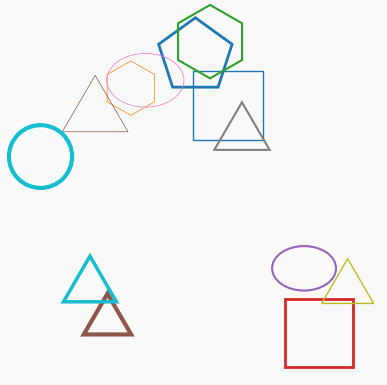[{"shape": "pentagon", "thickness": 2, "radius": 0.5, "center": [0.504, 0.854]}, {"shape": "square", "thickness": 1, "radius": 0.45, "center": [0.589, 0.727]}, {"shape": "hexagon", "thickness": 0.5, "radius": 0.35, "center": [0.338, 0.771]}, {"shape": "hexagon", "thickness": 1.5, "radius": 0.48, "center": [0.542, 0.892]}, {"shape": "square", "thickness": 2, "radius": 0.44, "center": [0.823, 0.136]}, {"shape": "oval", "thickness": 1.5, "radius": 0.41, "center": [0.785, 0.303]}, {"shape": "triangle", "thickness": 0.5, "radius": 0.49, "center": [0.246, 0.707]}, {"shape": "triangle", "thickness": 3, "radius": 0.35, "center": [0.277, 0.167]}, {"shape": "oval", "thickness": 0.5, "radius": 0.5, "center": [0.375, 0.791]}, {"shape": "triangle", "thickness": 1.5, "radius": 0.41, "center": [0.624, 0.652]}, {"shape": "triangle", "thickness": 1, "radius": 0.39, "center": [0.897, 0.251]}, {"shape": "triangle", "thickness": 2.5, "radius": 0.39, "center": [0.232, 0.256]}, {"shape": "circle", "thickness": 3, "radius": 0.41, "center": [0.105, 0.593]}]